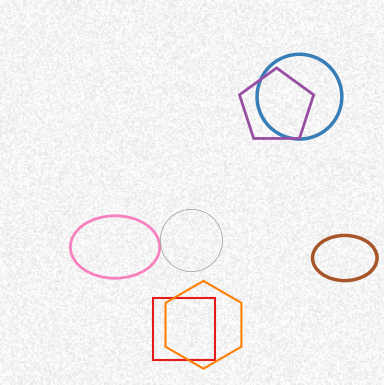[{"shape": "square", "thickness": 1.5, "radius": 0.4, "center": [0.477, 0.145]}, {"shape": "circle", "thickness": 2.5, "radius": 0.55, "center": [0.778, 0.749]}, {"shape": "pentagon", "thickness": 2, "radius": 0.51, "center": [0.718, 0.722]}, {"shape": "hexagon", "thickness": 1.5, "radius": 0.57, "center": [0.528, 0.156]}, {"shape": "oval", "thickness": 2.5, "radius": 0.42, "center": [0.896, 0.33]}, {"shape": "oval", "thickness": 2, "radius": 0.58, "center": [0.299, 0.358]}, {"shape": "circle", "thickness": 0.5, "radius": 0.4, "center": [0.497, 0.375]}]